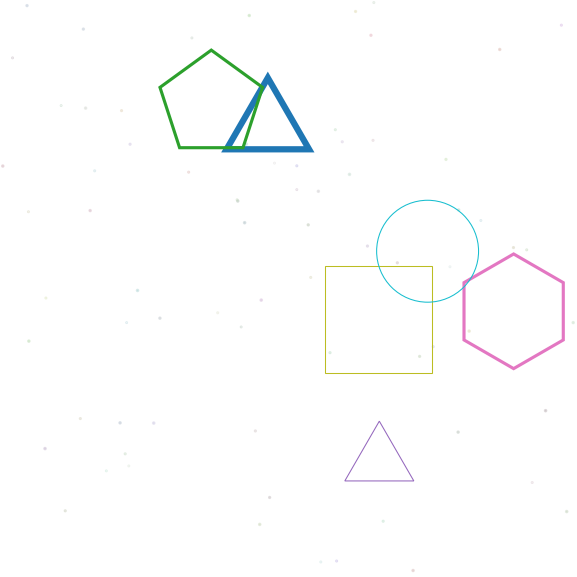[{"shape": "triangle", "thickness": 3, "radius": 0.41, "center": [0.464, 0.782]}, {"shape": "pentagon", "thickness": 1.5, "radius": 0.47, "center": [0.366, 0.819]}, {"shape": "triangle", "thickness": 0.5, "radius": 0.34, "center": [0.657, 0.201]}, {"shape": "hexagon", "thickness": 1.5, "radius": 0.5, "center": [0.889, 0.46]}, {"shape": "square", "thickness": 0.5, "radius": 0.46, "center": [0.656, 0.446]}, {"shape": "circle", "thickness": 0.5, "radius": 0.44, "center": [0.74, 0.564]}]